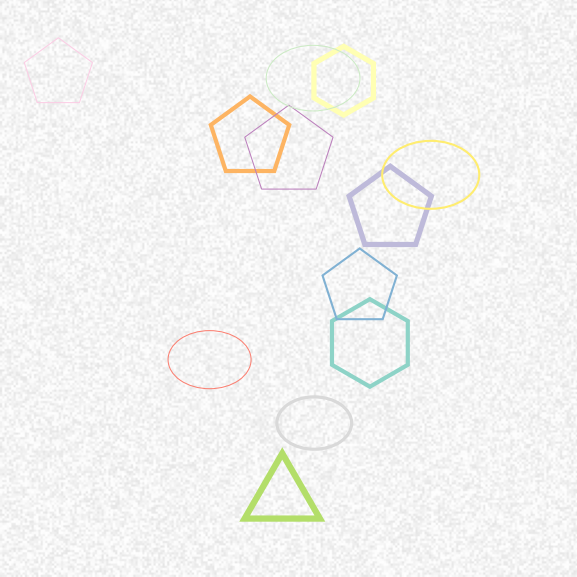[{"shape": "hexagon", "thickness": 2, "radius": 0.38, "center": [0.64, 0.405]}, {"shape": "hexagon", "thickness": 2.5, "radius": 0.3, "center": [0.595, 0.859]}, {"shape": "pentagon", "thickness": 2.5, "radius": 0.37, "center": [0.676, 0.636]}, {"shape": "oval", "thickness": 0.5, "radius": 0.36, "center": [0.363, 0.376]}, {"shape": "pentagon", "thickness": 1, "radius": 0.34, "center": [0.623, 0.501]}, {"shape": "pentagon", "thickness": 2, "radius": 0.36, "center": [0.433, 0.761]}, {"shape": "triangle", "thickness": 3, "radius": 0.38, "center": [0.489, 0.139]}, {"shape": "pentagon", "thickness": 0.5, "radius": 0.31, "center": [0.101, 0.872]}, {"shape": "oval", "thickness": 1.5, "radius": 0.32, "center": [0.544, 0.267]}, {"shape": "pentagon", "thickness": 0.5, "radius": 0.4, "center": [0.5, 0.737]}, {"shape": "oval", "thickness": 0.5, "radius": 0.41, "center": [0.542, 0.864]}, {"shape": "oval", "thickness": 1, "radius": 0.42, "center": [0.746, 0.696]}]